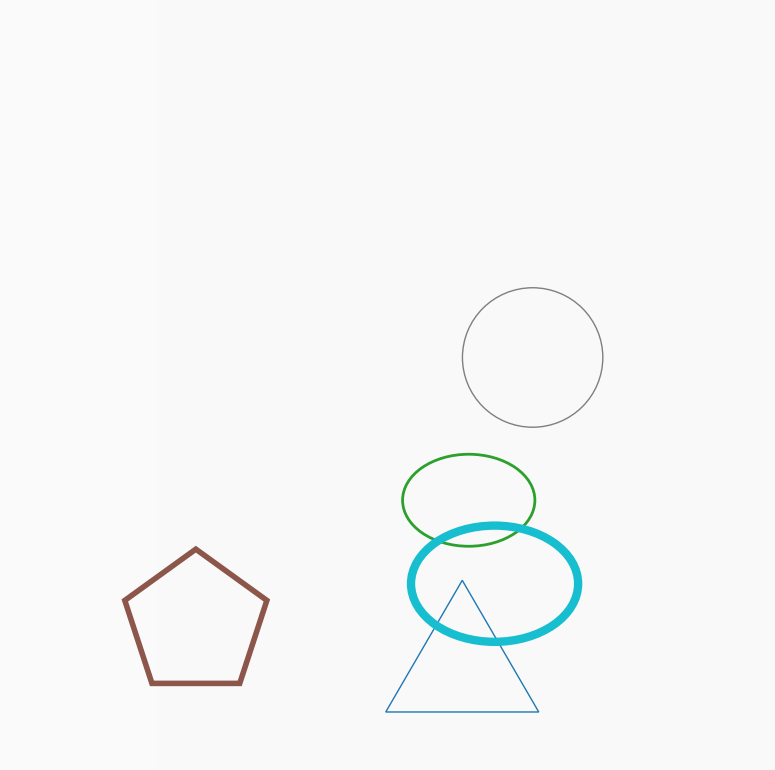[{"shape": "triangle", "thickness": 0.5, "radius": 0.57, "center": [0.596, 0.132]}, {"shape": "oval", "thickness": 1, "radius": 0.43, "center": [0.605, 0.35]}, {"shape": "pentagon", "thickness": 2, "radius": 0.48, "center": [0.253, 0.19]}, {"shape": "circle", "thickness": 0.5, "radius": 0.45, "center": [0.687, 0.536]}, {"shape": "oval", "thickness": 3, "radius": 0.54, "center": [0.638, 0.242]}]